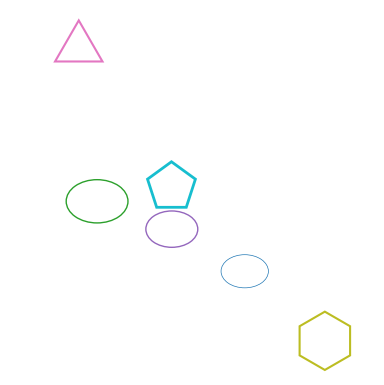[{"shape": "oval", "thickness": 0.5, "radius": 0.31, "center": [0.636, 0.295]}, {"shape": "oval", "thickness": 1, "radius": 0.4, "center": [0.252, 0.477]}, {"shape": "oval", "thickness": 1, "radius": 0.34, "center": [0.446, 0.405]}, {"shape": "triangle", "thickness": 1.5, "radius": 0.36, "center": [0.205, 0.876]}, {"shape": "hexagon", "thickness": 1.5, "radius": 0.38, "center": [0.844, 0.115]}, {"shape": "pentagon", "thickness": 2, "radius": 0.33, "center": [0.445, 0.514]}]